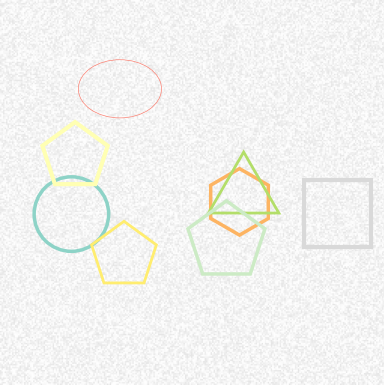[{"shape": "circle", "thickness": 2.5, "radius": 0.48, "center": [0.185, 0.444]}, {"shape": "pentagon", "thickness": 3, "radius": 0.45, "center": [0.195, 0.594]}, {"shape": "oval", "thickness": 0.5, "radius": 0.54, "center": [0.311, 0.769]}, {"shape": "hexagon", "thickness": 2.5, "radius": 0.43, "center": [0.622, 0.476]}, {"shape": "triangle", "thickness": 2, "radius": 0.53, "center": [0.633, 0.499]}, {"shape": "square", "thickness": 3, "radius": 0.44, "center": [0.878, 0.446]}, {"shape": "pentagon", "thickness": 2.5, "radius": 0.53, "center": [0.588, 0.373]}, {"shape": "pentagon", "thickness": 2, "radius": 0.44, "center": [0.322, 0.337]}]